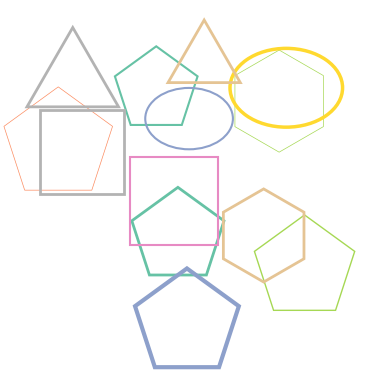[{"shape": "pentagon", "thickness": 1.5, "radius": 0.56, "center": [0.406, 0.767]}, {"shape": "pentagon", "thickness": 2, "radius": 0.63, "center": [0.462, 0.388]}, {"shape": "pentagon", "thickness": 0.5, "radius": 0.74, "center": [0.151, 0.626]}, {"shape": "pentagon", "thickness": 3, "radius": 0.71, "center": [0.486, 0.161]}, {"shape": "oval", "thickness": 1.5, "radius": 0.57, "center": [0.491, 0.692]}, {"shape": "square", "thickness": 1.5, "radius": 0.57, "center": [0.452, 0.478]}, {"shape": "pentagon", "thickness": 1, "radius": 0.68, "center": [0.791, 0.305]}, {"shape": "hexagon", "thickness": 0.5, "radius": 0.66, "center": [0.725, 0.737]}, {"shape": "oval", "thickness": 2.5, "radius": 0.73, "center": [0.744, 0.772]}, {"shape": "hexagon", "thickness": 2, "radius": 0.6, "center": [0.685, 0.388]}, {"shape": "triangle", "thickness": 2, "radius": 0.54, "center": [0.53, 0.84]}, {"shape": "triangle", "thickness": 2, "radius": 0.69, "center": [0.189, 0.791]}, {"shape": "square", "thickness": 2, "radius": 0.54, "center": [0.213, 0.605]}]